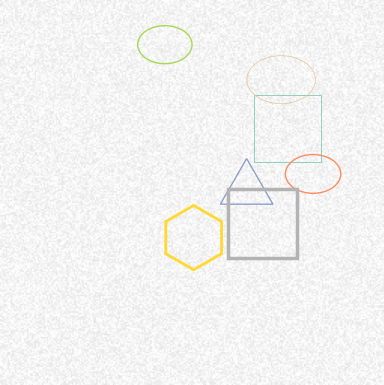[{"shape": "square", "thickness": 0.5, "radius": 0.44, "center": [0.746, 0.666]}, {"shape": "oval", "thickness": 1, "radius": 0.36, "center": [0.813, 0.548]}, {"shape": "triangle", "thickness": 1, "radius": 0.39, "center": [0.641, 0.509]}, {"shape": "oval", "thickness": 1, "radius": 0.35, "center": [0.428, 0.884]}, {"shape": "hexagon", "thickness": 2, "radius": 0.42, "center": [0.503, 0.383]}, {"shape": "oval", "thickness": 0.5, "radius": 0.45, "center": [0.73, 0.793]}, {"shape": "square", "thickness": 2.5, "radius": 0.45, "center": [0.681, 0.418]}]